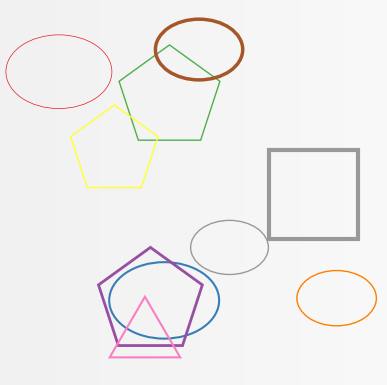[{"shape": "oval", "thickness": 0.5, "radius": 0.68, "center": [0.152, 0.814]}, {"shape": "oval", "thickness": 1.5, "radius": 0.71, "center": [0.424, 0.22]}, {"shape": "pentagon", "thickness": 1, "radius": 0.68, "center": [0.437, 0.747]}, {"shape": "pentagon", "thickness": 2, "radius": 0.7, "center": [0.388, 0.216]}, {"shape": "oval", "thickness": 1, "radius": 0.51, "center": [0.869, 0.226]}, {"shape": "pentagon", "thickness": 1, "radius": 0.59, "center": [0.295, 0.609]}, {"shape": "oval", "thickness": 2.5, "radius": 0.56, "center": [0.514, 0.871]}, {"shape": "triangle", "thickness": 1.5, "radius": 0.53, "center": [0.374, 0.124]}, {"shape": "oval", "thickness": 1, "radius": 0.5, "center": [0.592, 0.357]}, {"shape": "square", "thickness": 3, "radius": 0.57, "center": [0.808, 0.495]}]